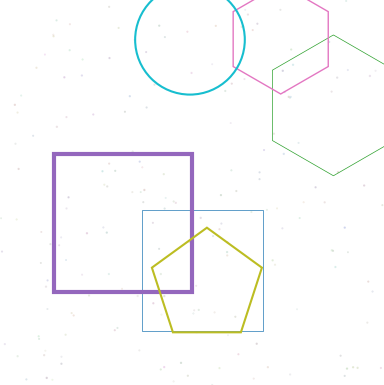[{"shape": "square", "thickness": 0.5, "radius": 0.79, "center": [0.526, 0.297]}, {"shape": "hexagon", "thickness": 0.5, "radius": 0.91, "center": [0.866, 0.726]}, {"shape": "square", "thickness": 3, "radius": 0.9, "center": [0.318, 0.421]}, {"shape": "hexagon", "thickness": 1, "radius": 0.71, "center": [0.729, 0.898]}, {"shape": "pentagon", "thickness": 1.5, "radius": 0.75, "center": [0.537, 0.258]}, {"shape": "circle", "thickness": 1.5, "radius": 0.71, "center": [0.493, 0.897]}]